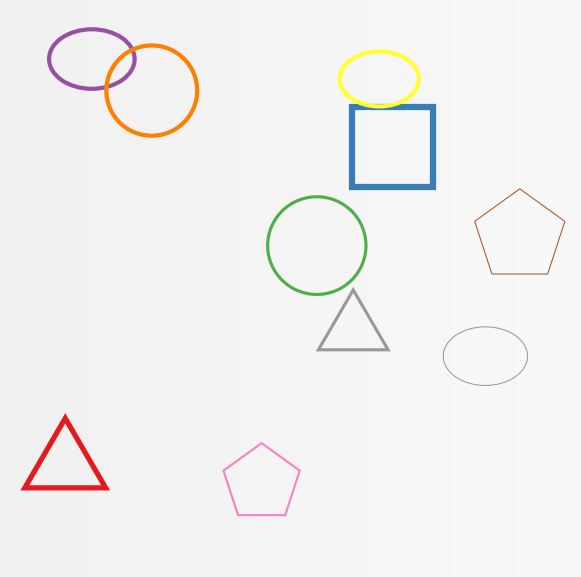[{"shape": "triangle", "thickness": 2.5, "radius": 0.4, "center": [0.112, 0.195]}, {"shape": "square", "thickness": 3, "radius": 0.35, "center": [0.675, 0.745]}, {"shape": "circle", "thickness": 1.5, "radius": 0.42, "center": [0.545, 0.574]}, {"shape": "oval", "thickness": 2, "radius": 0.37, "center": [0.158, 0.897]}, {"shape": "circle", "thickness": 2, "radius": 0.39, "center": [0.261, 0.842]}, {"shape": "oval", "thickness": 2, "radius": 0.34, "center": [0.653, 0.863]}, {"shape": "pentagon", "thickness": 0.5, "radius": 0.41, "center": [0.894, 0.591]}, {"shape": "pentagon", "thickness": 1, "radius": 0.34, "center": [0.45, 0.163]}, {"shape": "oval", "thickness": 0.5, "radius": 0.36, "center": [0.835, 0.382]}, {"shape": "triangle", "thickness": 1.5, "radius": 0.35, "center": [0.608, 0.428]}]